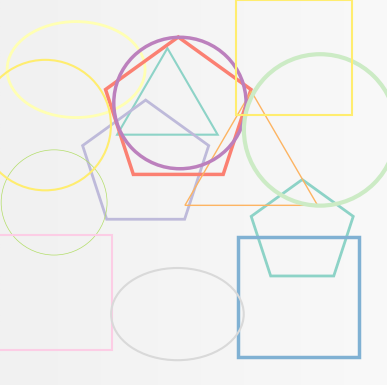[{"shape": "triangle", "thickness": 1.5, "radius": 0.75, "center": [0.432, 0.725]}, {"shape": "pentagon", "thickness": 2, "radius": 0.69, "center": [0.78, 0.395]}, {"shape": "oval", "thickness": 2, "radius": 0.89, "center": [0.196, 0.819]}, {"shape": "pentagon", "thickness": 2, "radius": 0.86, "center": [0.376, 0.569]}, {"shape": "pentagon", "thickness": 2.5, "radius": 0.99, "center": [0.46, 0.707]}, {"shape": "square", "thickness": 2.5, "radius": 0.78, "center": [0.77, 0.228]}, {"shape": "triangle", "thickness": 1, "radius": 0.99, "center": [0.648, 0.565]}, {"shape": "circle", "thickness": 0.5, "radius": 0.68, "center": [0.14, 0.474]}, {"shape": "square", "thickness": 1.5, "radius": 0.74, "center": [0.14, 0.24]}, {"shape": "oval", "thickness": 1.5, "radius": 0.86, "center": [0.458, 0.184]}, {"shape": "circle", "thickness": 2.5, "radius": 0.85, "center": [0.464, 0.732]}, {"shape": "circle", "thickness": 3, "radius": 0.98, "center": [0.826, 0.663]}, {"shape": "square", "thickness": 1.5, "radius": 0.74, "center": [0.759, 0.85]}, {"shape": "circle", "thickness": 1.5, "radius": 0.85, "center": [0.117, 0.675]}]